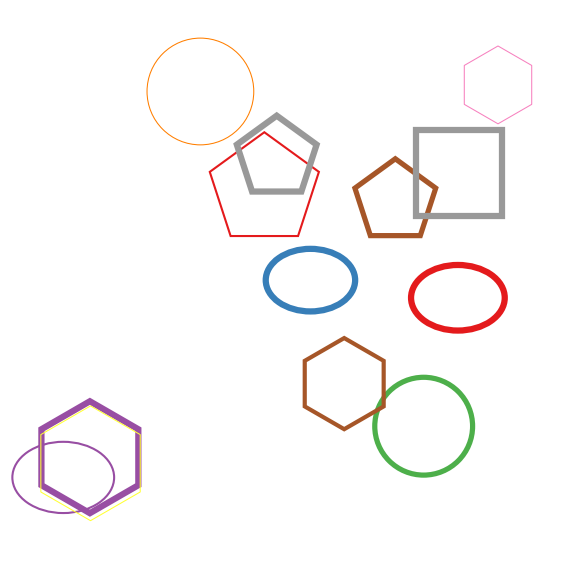[{"shape": "oval", "thickness": 3, "radius": 0.41, "center": [0.793, 0.484]}, {"shape": "pentagon", "thickness": 1, "radius": 0.5, "center": [0.458, 0.671]}, {"shape": "oval", "thickness": 3, "radius": 0.39, "center": [0.538, 0.514]}, {"shape": "circle", "thickness": 2.5, "radius": 0.42, "center": [0.734, 0.261]}, {"shape": "oval", "thickness": 1, "radius": 0.44, "center": [0.11, 0.172]}, {"shape": "hexagon", "thickness": 3, "radius": 0.48, "center": [0.156, 0.207]}, {"shape": "circle", "thickness": 0.5, "radius": 0.46, "center": [0.347, 0.841]}, {"shape": "hexagon", "thickness": 0.5, "radius": 0.5, "center": [0.157, 0.197]}, {"shape": "pentagon", "thickness": 2.5, "radius": 0.37, "center": [0.685, 0.651]}, {"shape": "hexagon", "thickness": 2, "radius": 0.39, "center": [0.596, 0.335]}, {"shape": "hexagon", "thickness": 0.5, "radius": 0.34, "center": [0.862, 0.852]}, {"shape": "square", "thickness": 3, "radius": 0.37, "center": [0.794, 0.699]}, {"shape": "pentagon", "thickness": 3, "radius": 0.36, "center": [0.479, 0.726]}]